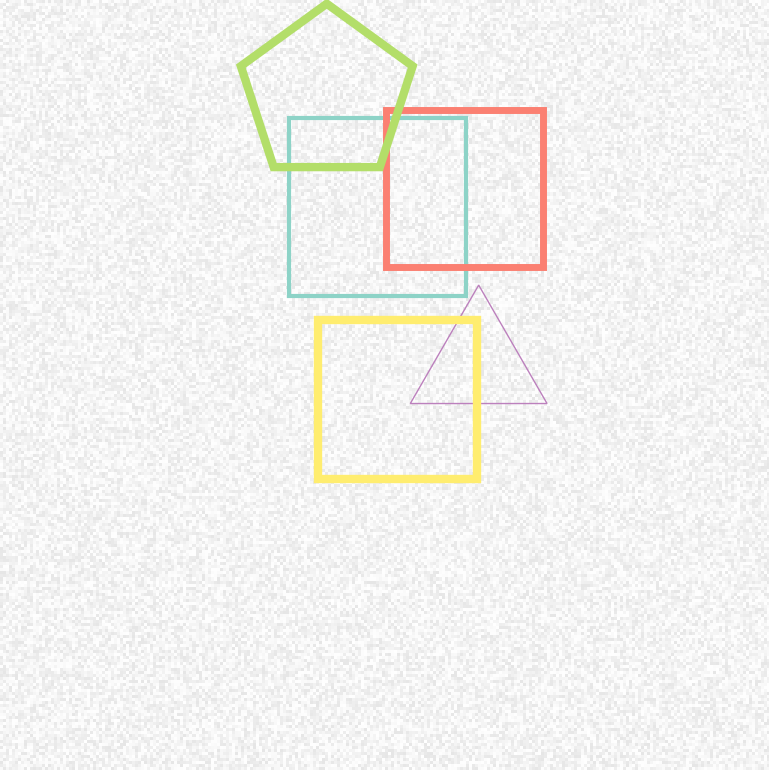[{"shape": "square", "thickness": 1.5, "radius": 0.58, "center": [0.49, 0.731]}, {"shape": "square", "thickness": 2.5, "radius": 0.51, "center": [0.603, 0.755]}, {"shape": "pentagon", "thickness": 3, "radius": 0.59, "center": [0.424, 0.878]}, {"shape": "triangle", "thickness": 0.5, "radius": 0.51, "center": [0.622, 0.527]}, {"shape": "square", "thickness": 3, "radius": 0.52, "center": [0.516, 0.481]}]